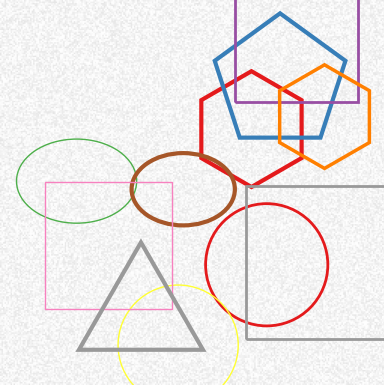[{"shape": "circle", "thickness": 2, "radius": 0.79, "center": [0.693, 0.312]}, {"shape": "hexagon", "thickness": 3, "radius": 0.75, "center": [0.653, 0.665]}, {"shape": "pentagon", "thickness": 3, "radius": 0.89, "center": [0.727, 0.787]}, {"shape": "oval", "thickness": 1, "radius": 0.78, "center": [0.199, 0.53]}, {"shape": "square", "thickness": 2, "radius": 0.8, "center": [0.77, 0.896]}, {"shape": "hexagon", "thickness": 2.5, "radius": 0.67, "center": [0.843, 0.697]}, {"shape": "circle", "thickness": 1, "radius": 0.78, "center": [0.463, 0.104]}, {"shape": "oval", "thickness": 3, "radius": 0.67, "center": [0.476, 0.508]}, {"shape": "square", "thickness": 1, "radius": 0.82, "center": [0.282, 0.363]}, {"shape": "square", "thickness": 2, "radius": 0.99, "center": [0.837, 0.318]}, {"shape": "triangle", "thickness": 3, "radius": 0.93, "center": [0.366, 0.184]}]